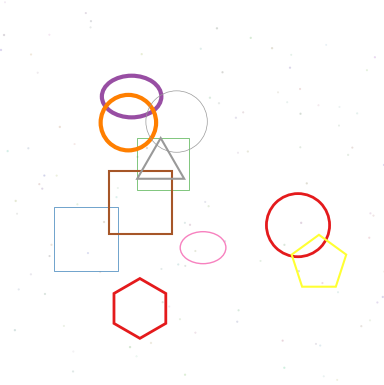[{"shape": "hexagon", "thickness": 2, "radius": 0.39, "center": [0.363, 0.199]}, {"shape": "circle", "thickness": 2, "radius": 0.41, "center": [0.774, 0.415]}, {"shape": "square", "thickness": 0.5, "radius": 0.42, "center": [0.223, 0.379]}, {"shape": "square", "thickness": 0.5, "radius": 0.34, "center": [0.423, 0.574]}, {"shape": "oval", "thickness": 3, "radius": 0.39, "center": [0.342, 0.749]}, {"shape": "circle", "thickness": 3, "radius": 0.36, "center": [0.333, 0.681]}, {"shape": "pentagon", "thickness": 1.5, "radius": 0.37, "center": [0.828, 0.316]}, {"shape": "square", "thickness": 1.5, "radius": 0.41, "center": [0.364, 0.474]}, {"shape": "oval", "thickness": 1, "radius": 0.3, "center": [0.527, 0.357]}, {"shape": "circle", "thickness": 0.5, "radius": 0.4, "center": [0.459, 0.684]}, {"shape": "triangle", "thickness": 1.5, "radius": 0.35, "center": [0.417, 0.571]}]